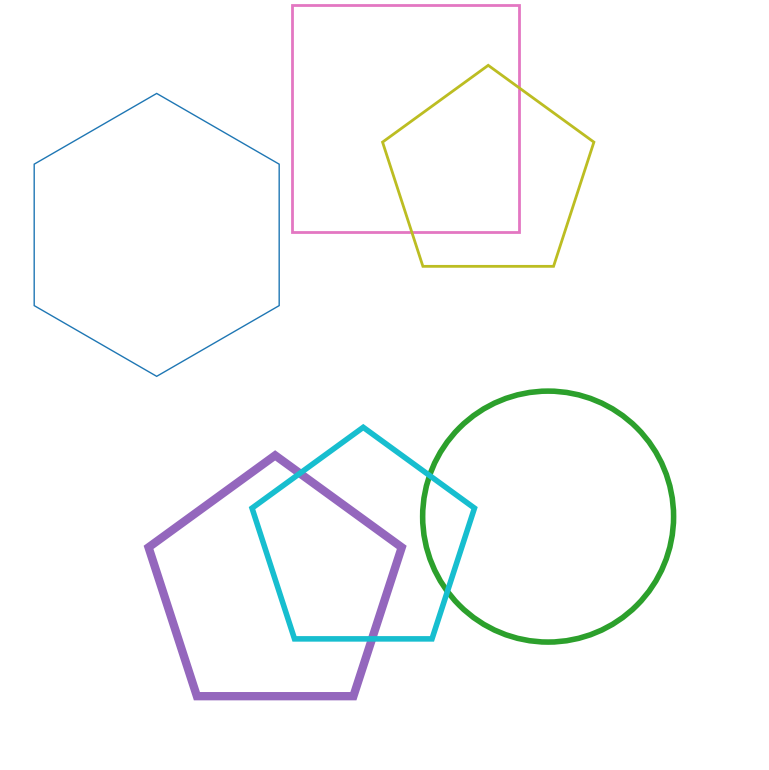[{"shape": "hexagon", "thickness": 0.5, "radius": 0.92, "center": [0.203, 0.695]}, {"shape": "circle", "thickness": 2, "radius": 0.81, "center": [0.712, 0.329]}, {"shape": "pentagon", "thickness": 3, "radius": 0.86, "center": [0.357, 0.236]}, {"shape": "square", "thickness": 1, "radius": 0.74, "center": [0.527, 0.847]}, {"shape": "pentagon", "thickness": 1, "radius": 0.72, "center": [0.634, 0.771]}, {"shape": "pentagon", "thickness": 2, "radius": 0.76, "center": [0.472, 0.293]}]